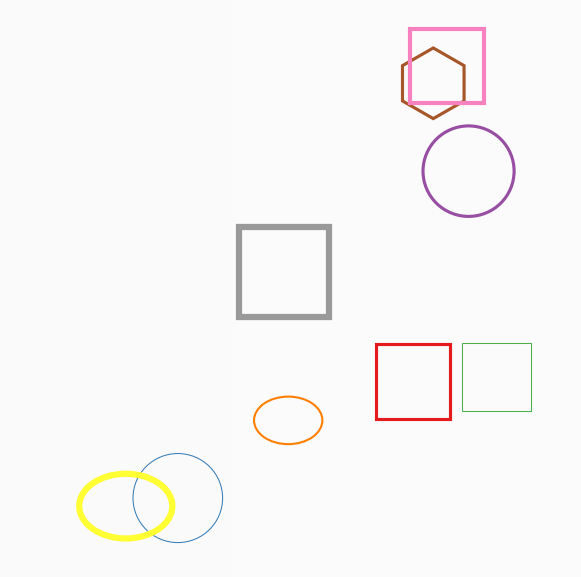[{"shape": "square", "thickness": 1.5, "radius": 0.32, "center": [0.71, 0.338]}, {"shape": "circle", "thickness": 0.5, "radius": 0.39, "center": [0.306, 0.137]}, {"shape": "square", "thickness": 0.5, "radius": 0.29, "center": [0.855, 0.347]}, {"shape": "circle", "thickness": 1.5, "radius": 0.39, "center": [0.806, 0.703]}, {"shape": "oval", "thickness": 1, "radius": 0.29, "center": [0.496, 0.271]}, {"shape": "oval", "thickness": 3, "radius": 0.4, "center": [0.216, 0.123]}, {"shape": "hexagon", "thickness": 1.5, "radius": 0.31, "center": [0.745, 0.855]}, {"shape": "square", "thickness": 2, "radius": 0.32, "center": [0.769, 0.885]}, {"shape": "square", "thickness": 3, "radius": 0.39, "center": [0.488, 0.528]}]